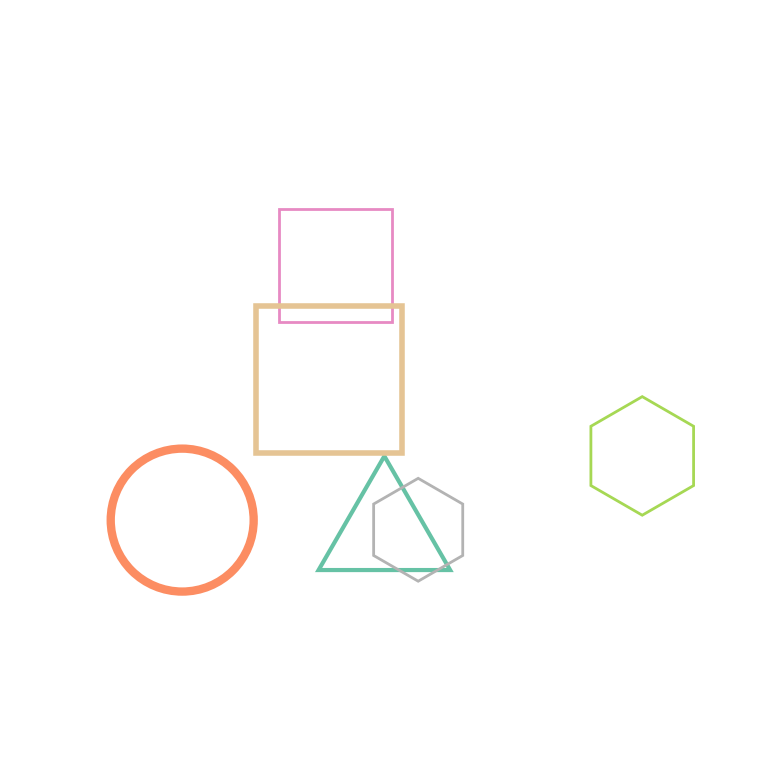[{"shape": "triangle", "thickness": 1.5, "radius": 0.49, "center": [0.499, 0.309]}, {"shape": "circle", "thickness": 3, "radius": 0.46, "center": [0.237, 0.325]}, {"shape": "square", "thickness": 1, "radius": 0.37, "center": [0.435, 0.655]}, {"shape": "hexagon", "thickness": 1, "radius": 0.38, "center": [0.834, 0.408]}, {"shape": "square", "thickness": 2, "radius": 0.48, "center": [0.427, 0.507]}, {"shape": "hexagon", "thickness": 1, "radius": 0.33, "center": [0.543, 0.312]}]